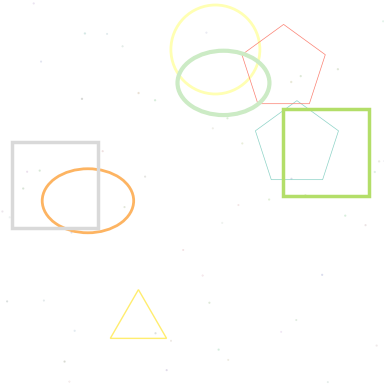[{"shape": "pentagon", "thickness": 0.5, "radius": 0.57, "center": [0.771, 0.625]}, {"shape": "circle", "thickness": 2, "radius": 0.58, "center": [0.559, 0.871]}, {"shape": "pentagon", "thickness": 0.5, "radius": 0.57, "center": [0.737, 0.823]}, {"shape": "oval", "thickness": 2, "radius": 0.59, "center": [0.228, 0.479]}, {"shape": "square", "thickness": 2.5, "radius": 0.56, "center": [0.846, 0.604]}, {"shape": "square", "thickness": 2.5, "radius": 0.56, "center": [0.142, 0.519]}, {"shape": "oval", "thickness": 3, "radius": 0.6, "center": [0.58, 0.785]}, {"shape": "triangle", "thickness": 1, "radius": 0.42, "center": [0.36, 0.163]}]